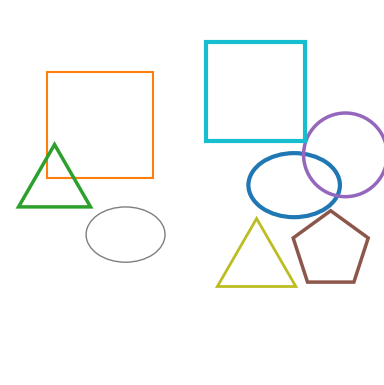[{"shape": "oval", "thickness": 3, "radius": 0.59, "center": [0.764, 0.519]}, {"shape": "square", "thickness": 1.5, "radius": 0.68, "center": [0.26, 0.675]}, {"shape": "triangle", "thickness": 2.5, "radius": 0.54, "center": [0.142, 0.517]}, {"shape": "circle", "thickness": 2.5, "radius": 0.54, "center": [0.897, 0.598]}, {"shape": "pentagon", "thickness": 2.5, "radius": 0.51, "center": [0.859, 0.35]}, {"shape": "oval", "thickness": 1, "radius": 0.51, "center": [0.326, 0.391]}, {"shape": "triangle", "thickness": 2, "radius": 0.59, "center": [0.666, 0.315]}, {"shape": "square", "thickness": 3, "radius": 0.64, "center": [0.664, 0.763]}]